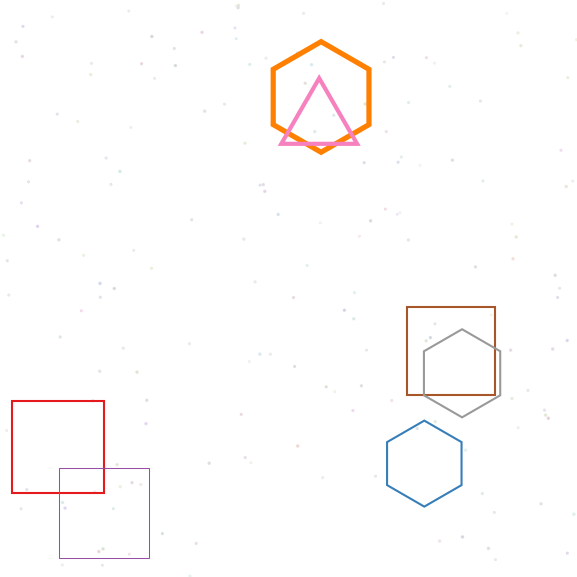[{"shape": "square", "thickness": 1, "radius": 0.4, "center": [0.101, 0.225]}, {"shape": "hexagon", "thickness": 1, "radius": 0.37, "center": [0.735, 0.196]}, {"shape": "square", "thickness": 0.5, "radius": 0.39, "center": [0.18, 0.111]}, {"shape": "hexagon", "thickness": 2.5, "radius": 0.48, "center": [0.556, 0.831]}, {"shape": "square", "thickness": 1, "radius": 0.38, "center": [0.781, 0.391]}, {"shape": "triangle", "thickness": 2, "radius": 0.38, "center": [0.553, 0.788]}, {"shape": "hexagon", "thickness": 1, "radius": 0.38, "center": [0.8, 0.353]}]